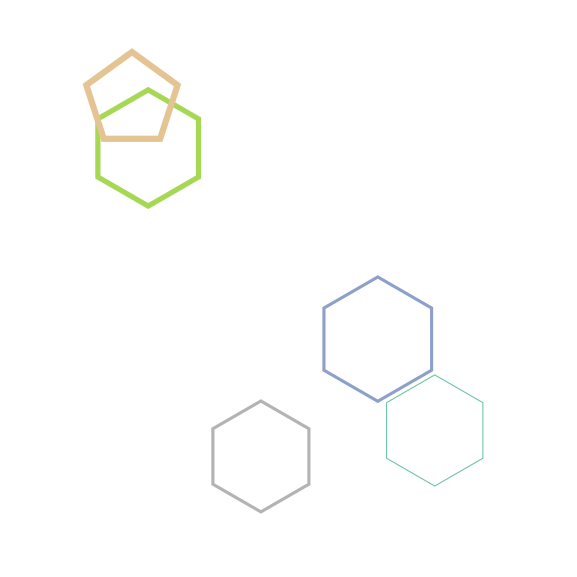[{"shape": "hexagon", "thickness": 0.5, "radius": 0.48, "center": [0.753, 0.254]}, {"shape": "hexagon", "thickness": 1.5, "radius": 0.54, "center": [0.654, 0.412]}, {"shape": "hexagon", "thickness": 2.5, "radius": 0.5, "center": [0.257, 0.743]}, {"shape": "pentagon", "thickness": 3, "radius": 0.42, "center": [0.228, 0.826]}, {"shape": "hexagon", "thickness": 1.5, "radius": 0.48, "center": [0.452, 0.209]}]